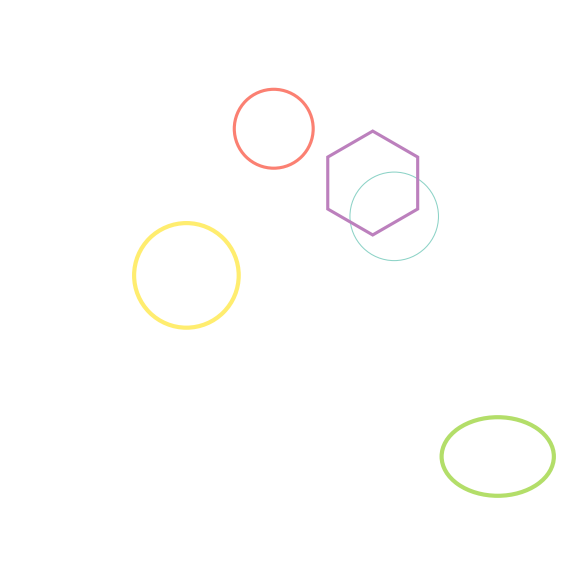[{"shape": "circle", "thickness": 0.5, "radius": 0.38, "center": [0.683, 0.625]}, {"shape": "circle", "thickness": 1.5, "radius": 0.34, "center": [0.474, 0.776]}, {"shape": "oval", "thickness": 2, "radius": 0.49, "center": [0.862, 0.209]}, {"shape": "hexagon", "thickness": 1.5, "radius": 0.45, "center": [0.645, 0.682]}, {"shape": "circle", "thickness": 2, "radius": 0.45, "center": [0.323, 0.522]}]